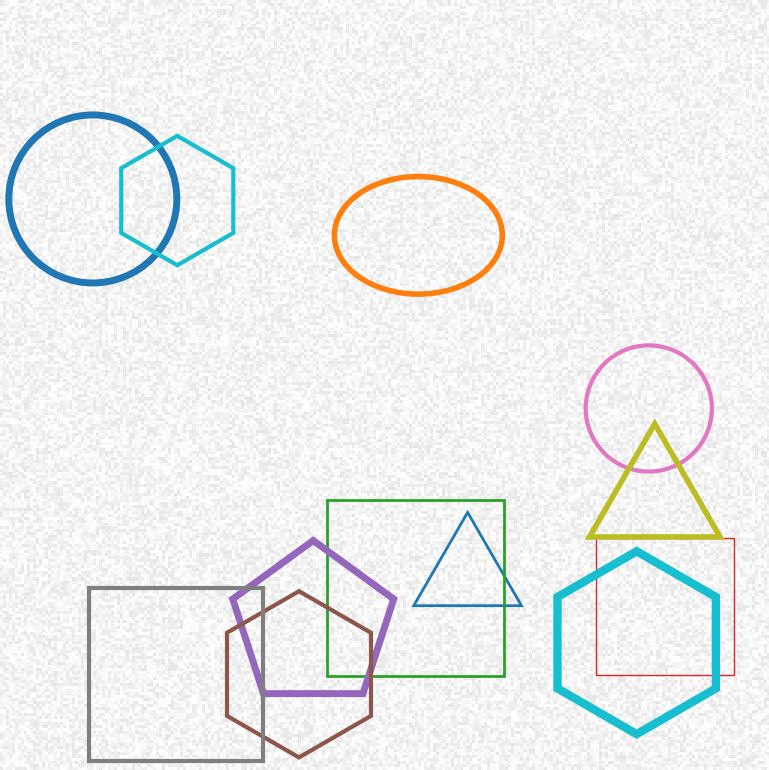[{"shape": "circle", "thickness": 2.5, "radius": 0.55, "center": [0.121, 0.742]}, {"shape": "triangle", "thickness": 1, "radius": 0.4, "center": [0.607, 0.254]}, {"shape": "oval", "thickness": 2, "radius": 0.55, "center": [0.543, 0.694]}, {"shape": "square", "thickness": 1, "radius": 0.57, "center": [0.539, 0.236]}, {"shape": "square", "thickness": 0.5, "radius": 0.45, "center": [0.864, 0.212]}, {"shape": "pentagon", "thickness": 2.5, "radius": 0.55, "center": [0.407, 0.188]}, {"shape": "hexagon", "thickness": 1.5, "radius": 0.54, "center": [0.388, 0.124]}, {"shape": "circle", "thickness": 1.5, "radius": 0.41, "center": [0.843, 0.47]}, {"shape": "square", "thickness": 1.5, "radius": 0.56, "center": [0.228, 0.124]}, {"shape": "triangle", "thickness": 2, "radius": 0.49, "center": [0.85, 0.352]}, {"shape": "hexagon", "thickness": 1.5, "radius": 0.42, "center": [0.23, 0.74]}, {"shape": "hexagon", "thickness": 3, "radius": 0.59, "center": [0.827, 0.165]}]